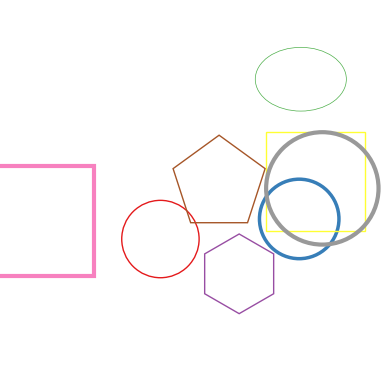[{"shape": "circle", "thickness": 1, "radius": 0.5, "center": [0.417, 0.379]}, {"shape": "circle", "thickness": 2.5, "radius": 0.52, "center": [0.777, 0.431]}, {"shape": "oval", "thickness": 0.5, "radius": 0.59, "center": [0.781, 0.794]}, {"shape": "hexagon", "thickness": 1, "radius": 0.52, "center": [0.621, 0.289]}, {"shape": "square", "thickness": 1, "radius": 0.65, "center": [0.819, 0.528]}, {"shape": "pentagon", "thickness": 1, "radius": 0.63, "center": [0.569, 0.523]}, {"shape": "square", "thickness": 3, "radius": 0.71, "center": [0.103, 0.426]}, {"shape": "circle", "thickness": 3, "radius": 0.73, "center": [0.837, 0.511]}]